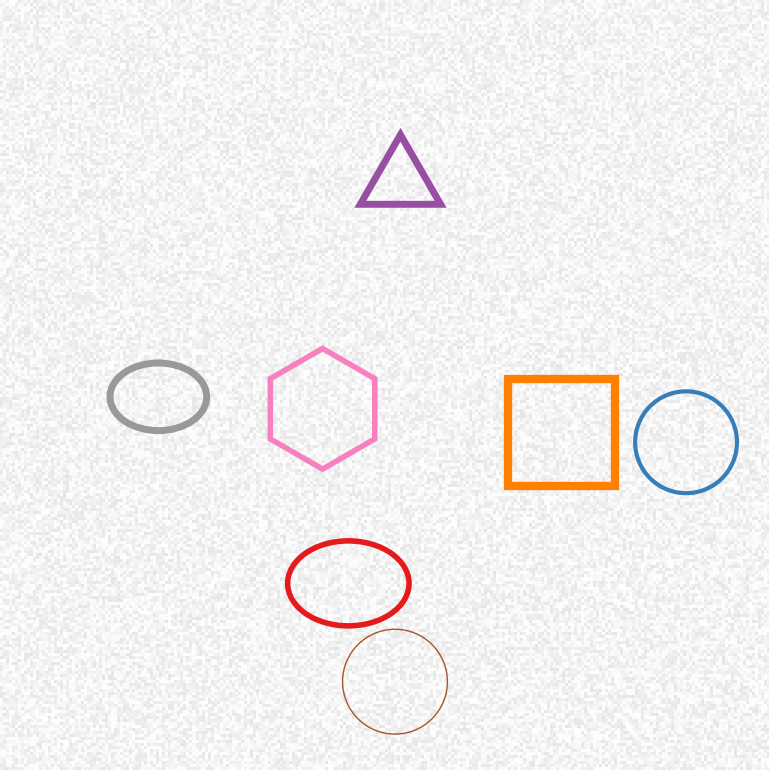[{"shape": "oval", "thickness": 2, "radius": 0.39, "center": [0.452, 0.242]}, {"shape": "circle", "thickness": 1.5, "radius": 0.33, "center": [0.891, 0.426]}, {"shape": "triangle", "thickness": 2.5, "radius": 0.3, "center": [0.52, 0.765]}, {"shape": "square", "thickness": 3, "radius": 0.35, "center": [0.729, 0.439]}, {"shape": "circle", "thickness": 0.5, "radius": 0.34, "center": [0.513, 0.115]}, {"shape": "hexagon", "thickness": 2, "radius": 0.39, "center": [0.419, 0.469]}, {"shape": "oval", "thickness": 2.5, "radius": 0.31, "center": [0.206, 0.485]}]